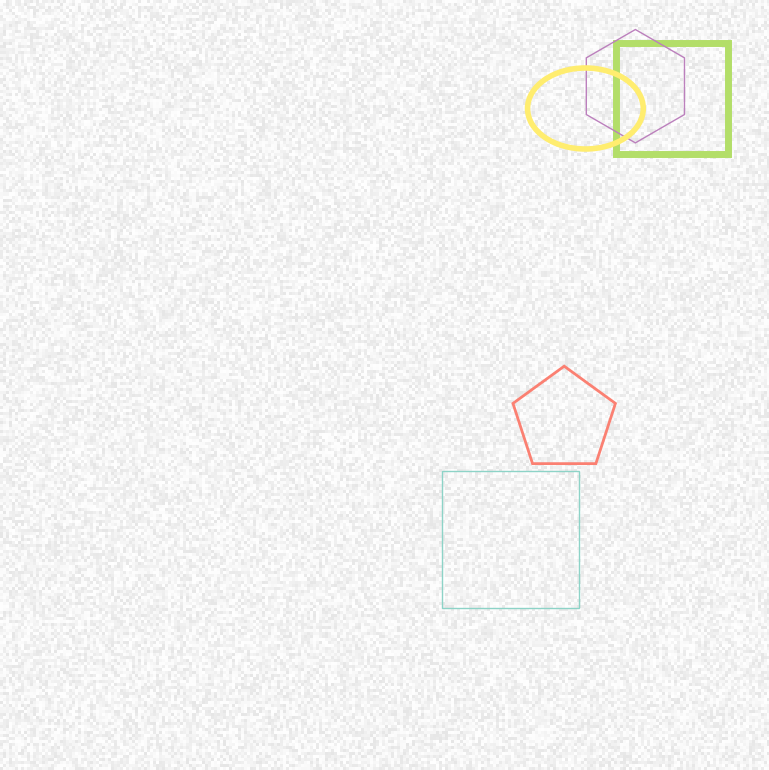[{"shape": "square", "thickness": 0.5, "radius": 0.45, "center": [0.663, 0.3]}, {"shape": "pentagon", "thickness": 1, "radius": 0.35, "center": [0.733, 0.454]}, {"shape": "square", "thickness": 2.5, "radius": 0.36, "center": [0.873, 0.872]}, {"shape": "hexagon", "thickness": 0.5, "radius": 0.37, "center": [0.825, 0.888]}, {"shape": "oval", "thickness": 2, "radius": 0.38, "center": [0.76, 0.859]}]